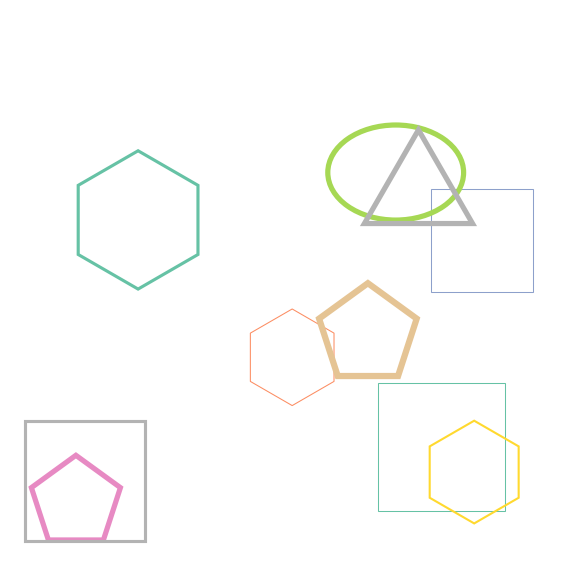[{"shape": "square", "thickness": 0.5, "radius": 0.55, "center": [0.765, 0.225]}, {"shape": "hexagon", "thickness": 1.5, "radius": 0.6, "center": [0.239, 0.618]}, {"shape": "hexagon", "thickness": 0.5, "radius": 0.42, "center": [0.506, 0.38]}, {"shape": "square", "thickness": 0.5, "radius": 0.44, "center": [0.834, 0.583]}, {"shape": "pentagon", "thickness": 2.5, "radius": 0.41, "center": [0.131, 0.13]}, {"shape": "oval", "thickness": 2.5, "radius": 0.59, "center": [0.685, 0.7]}, {"shape": "hexagon", "thickness": 1, "radius": 0.44, "center": [0.821, 0.182]}, {"shape": "pentagon", "thickness": 3, "radius": 0.44, "center": [0.637, 0.42]}, {"shape": "square", "thickness": 1.5, "radius": 0.52, "center": [0.147, 0.166]}, {"shape": "triangle", "thickness": 2.5, "radius": 0.54, "center": [0.725, 0.666]}]